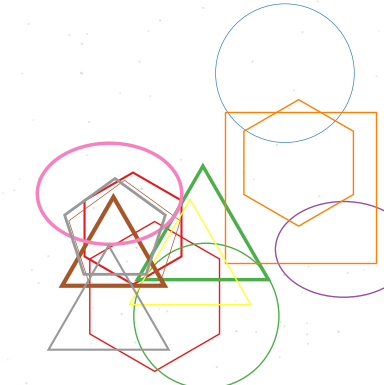[{"shape": "hexagon", "thickness": 1.5, "radius": 0.73, "center": [0.345, 0.406]}, {"shape": "hexagon", "thickness": 1, "radius": 0.97, "center": [0.402, 0.23]}, {"shape": "circle", "thickness": 0.5, "radius": 0.9, "center": [0.74, 0.81]}, {"shape": "triangle", "thickness": 2.5, "radius": 0.98, "center": [0.527, 0.372]}, {"shape": "circle", "thickness": 1, "radius": 0.94, "center": [0.536, 0.18]}, {"shape": "oval", "thickness": 1, "radius": 0.89, "center": [0.893, 0.352]}, {"shape": "hexagon", "thickness": 1, "radius": 0.82, "center": [0.776, 0.577]}, {"shape": "square", "thickness": 1, "radius": 0.98, "center": [0.781, 0.513]}, {"shape": "triangle", "thickness": 1, "radius": 0.91, "center": [0.494, 0.3]}, {"shape": "triangle", "thickness": 3, "radius": 0.77, "center": [0.295, 0.335]}, {"shape": "pentagon", "thickness": 0.5, "radius": 0.76, "center": [0.324, 0.379]}, {"shape": "oval", "thickness": 2.5, "radius": 0.94, "center": [0.284, 0.497]}, {"shape": "pentagon", "thickness": 2, "radius": 0.69, "center": [0.299, 0.399]}, {"shape": "triangle", "thickness": 1.5, "radius": 0.9, "center": [0.282, 0.182]}]